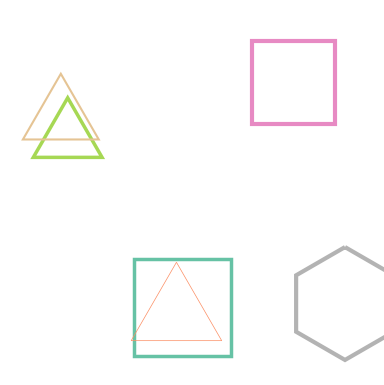[{"shape": "square", "thickness": 2.5, "radius": 0.63, "center": [0.474, 0.201]}, {"shape": "triangle", "thickness": 0.5, "radius": 0.68, "center": [0.458, 0.183]}, {"shape": "square", "thickness": 3, "radius": 0.54, "center": [0.762, 0.786]}, {"shape": "triangle", "thickness": 2.5, "radius": 0.52, "center": [0.176, 0.643]}, {"shape": "triangle", "thickness": 1.5, "radius": 0.57, "center": [0.158, 0.695]}, {"shape": "hexagon", "thickness": 3, "radius": 0.73, "center": [0.896, 0.212]}]